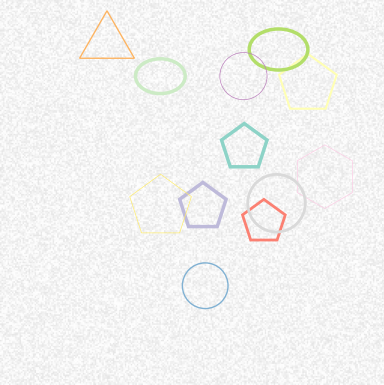[{"shape": "pentagon", "thickness": 2.5, "radius": 0.31, "center": [0.634, 0.617]}, {"shape": "pentagon", "thickness": 1.5, "radius": 0.39, "center": [0.8, 0.781]}, {"shape": "pentagon", "thickness": 2.5, "radius": 0.32, "center": [0.527, 0.463]}, {"shape": "pentagon", "thickness": 2, "radius": 0.29, "center": [0.685, 0.424]}, {"shape": "circle", "thickness": 1, "radius": 0.3, "center": [0.533, 0.258]}, {"shape": "triangle", "thickness": 1, "radius": 0.41, "center": [0.278, 0.89]}, {"shape": "oval", "thickness": 2.5, "radius": 0.38, "center": [0.723, 0.871]}, {"shape": "hexagon", "thickness": 0.5, "radius": 0.41, "center": [0.844, 0.541]}, {"shape": "circle", "thickness": 2, "radius": 0.37, "center": [0.718, 0.472]}, {"shape": "circle", "thickness": 0.5, "radius": 0.31, "center": [0.632, 0.802]}, {"shape": "oval", "thickness": 2.5, "radius": 0.32, "center": [0.417, 0.802]}, {"shape": "pentagon", "thickness": 0.5, "radius": 0.42, "center": [0.417, 0.463]}]